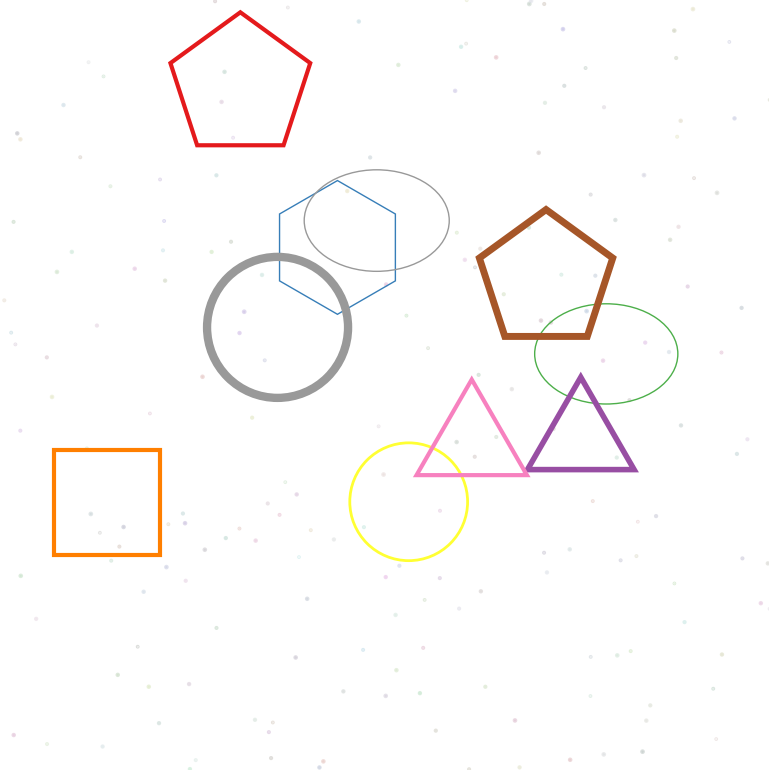[{"shape": "pentagon", "thickness": 1.5, "radius": 0.48, "center": [0.312, 0.889]}, {"shape": "hexagon", "thickness": 0.5, "radius": 0.43, "center": [0.438, 0.679]}, {"shape": "oval", "thickness": 0.5, "radius": 0.46, "center": [0.787, 0.54]}, {"shape": "triangle", "thickness": 2, "radius": 0.4, "center": [0.754, 0.43]}, {"shape": "square", "thickness": 1.5, "radius": 0.34, "center": [0.139, 0.347]}, {"shape": "circle", "thickness": 1, "radius": 0.38, "center": [0.531, 0.348]}, {"shape": "pentagon", "thickness": 2.5, "radius": 0.46, "center": [0.709, 0.637]}, {"shape": "triangle", "thickness": 1.5, "radius": 0.41, "center": [0.613, 0.424]}, {"shape": "circle", "thickness": 3, "radius": 0.46, "center": [0.36, 0.575]}, {"shape": "oval", "thickness": 0.5, "radius": 0.47, "center": [0.489, 0.714]}]